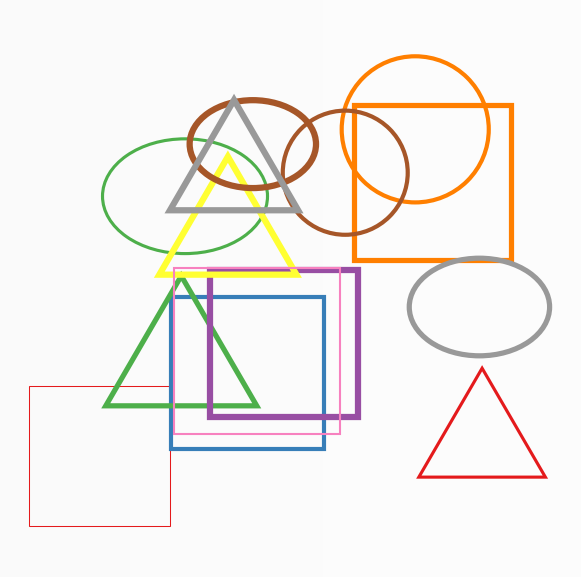[{"shape": "triangle", "thickness": 1.5, "radius": 0.63, "center": [0.829, 0.236]}, {"shape": "square", "thickness": 0.5, "radius": 0.61, "center": [0.171, 0.21]}, {"shape": "square", "thickness": 2, "radius": 0.66, "center": [0.426, 0.353]}, {"shape": "oval", "thickness": 1.5, "radius": 0.71, "center": [0.318, 0.659]}, {"shape": "triangle", "thickness": 2.5, "radius": 0.75, "center": [0.312, 0.371]}, {"shape": "square", "thickness": 3, "radius": 0.64, "center": [0.489, 0.404]}, {"shape": "square", "thickness": 2.5, "radius": 0.67, "center": [0.744, 0.683]}, {"shape": "circle", "thickness": 2, "radius": 0.63, "center": [0.714, 0.775]}, {"shape": "triangle", "thickness": 3, "radius": 0.68, "center": [0.392, 0.592]}, {"shape": "oval", "thickness": 3, "radius": 0.54, "center": [0.435, 0.75]}, {"shape": "circle", "thickness": 2, "radius": 0.54, "center": [0.594, 0.7]}, {"shape": "square", "thickness": 1, "radius": 0.72, "center": [0.442, 0.392]}, {"shape": "triangle", "thickness": 3, "radius": 0.64, "center": [0.403, 0.699]}, {"shape": "oval", "thickness": 2.5, "radius": 0.6, "center": [0.825, 0.468]}]